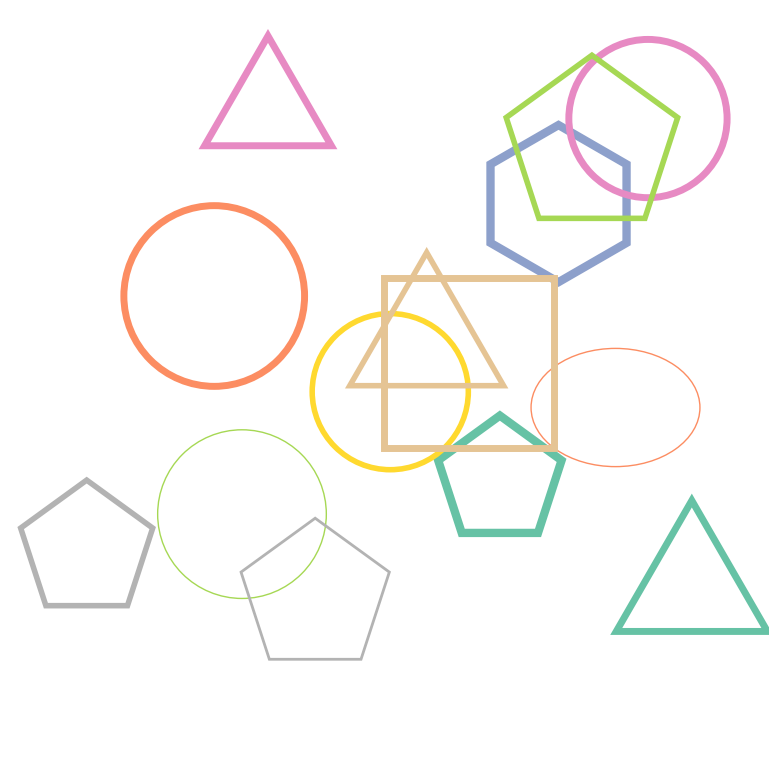[{"shape": "pentagon", "thickness": 3, "radius": 0.42, "center": [0.649, 0.376]}, {"shape": "triangle", "thickness": 2.5, "radius": 0.57, "center": [0.898, 0.237]}, {"shape": "oval", "thickness": 0.5, "radius": 0.55, "center": [0.799, 0.471]}, {"shape": "circle", "thickness": 2.5, "radius": 0.59, "center": [0.278, 0.616]}, {"shape": "hexagon", "thickness": 3, "radius": 0.51, "center": [0.725, 0.736]}, {"shape": "triangle", "thickness": 2.5, "radius": 0.48, "center": [0.348, 0.858]}, {"shape": "circle", "thickness": 2.5, "radius": 0.51, "center": [0.842, 0.846]}, {"shape": "pentagon", "thickness": 2, "radius": 0.59, "center": [0.769, 0.811]}, {"shape": "circle", "thickness": 0.5, "radius": 0.55, "center": [0.314, 0.332]}, {"shape": "circle", "thickness": 2, "radius": 0.51, "center": [0.507, 0.491]}, {"shape": "square", "thickness": 2.5, "radius": 0.55, "center": [0.609, 0.529]}, {"shape": "triangle", "thickness": 2, "radius": 0.58, "center": [0.554, 0.557]}, {"shape": "pentagon", "thickness": 2, "radius": 0.45, "center": [0.113, 0.286]}, {"shape": "pentagon", "thickness": 1, "radius": 0.51, "center": [0.409, 0.226]}]